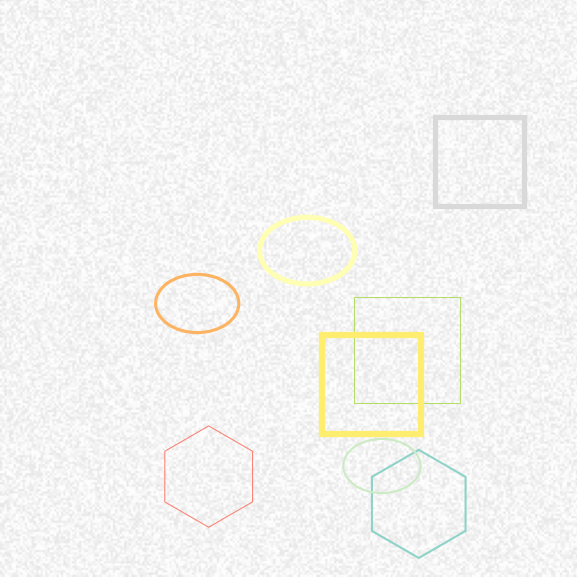[{"shape": "hexagon", "thickness": 1, "radius": 0.47, "center": [0.725, 0.127]}, {"shape": "oval", "thickness": 2.5, "radius": 0.41, "center": [0.532, 0.565]}, {"shape": "hexagon", "thickness": 0.5, "radius": 0.44, "center": [0.361, 0.174]}, {"shape": "oval", "thickness": 1.5, "radius": 0.36, "center": [0.342, 0.474]}, {"shape": "square", "thickness": 0.5, "radius": 0.46, "center": [0.705, 0.394]}, {"shape": "square", "thickness": 2.5, "radius": 0.39, "center": [0.83, 0.719]}, {"shape": "oval", "thickness": 1, "radius": 0.33, "center": [0.661, 0.192]}, {"shape": "square", "thickness": 3, "radius": 0.43, "center": [0.643, 0.333]}]